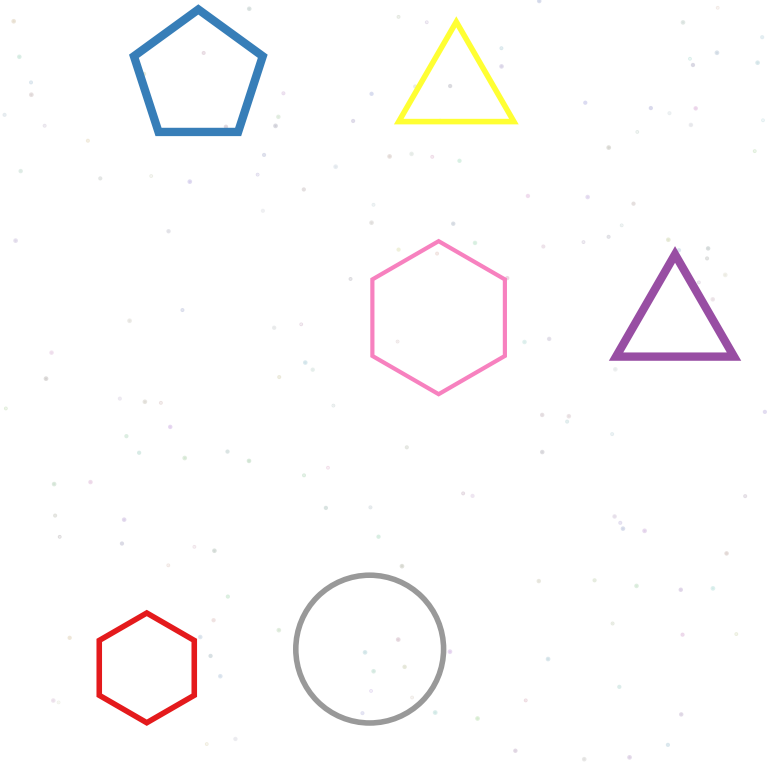[{"shape": "hexagon", "thickness": 2, "radius": 0.36, "center": [0.191, 0.133]}, {"shape": "pentagon", "thickness": 3, "radius": 0.44, "center": [0.258, 0.9]}, {"shape": "triangle", "thickness": 3, "radius": 0.44, "center": [0.877, 0.581]}, {"shape": "triangle", "thickness": 2, "radius": 0.43, "center": [0.593, 0.885]}, {"shape": "hexagon", "thickness": 1.5, "radius": 0.5, "center": [0.57, 0.587]}, {"shape": "circle", "thickness": 2, "radius": 0.48, "center": [0.48, 0.157]}]